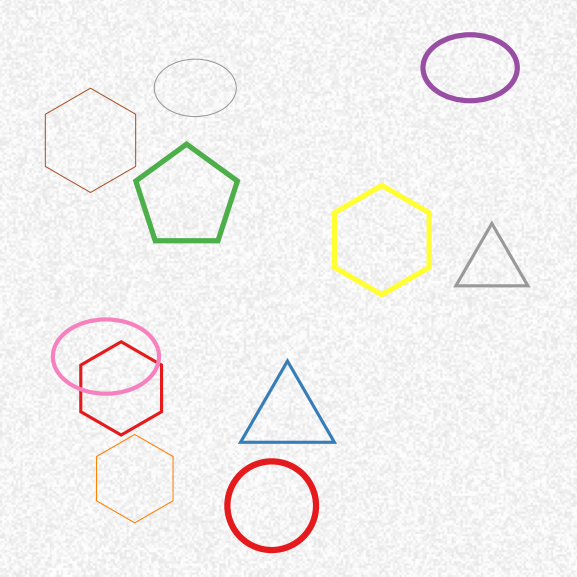[{"shape": "circle", "thickness": 3, "radius": 0.38, "center": [0.471, 0.123]}, {"shape": "hexagon", "thickness": 1.5, "radius": 0.4, "center": [0.21, 0.327]}, {"shape": "triangle", "thickness": 1.5, "radius": 0.47, "center": [0.498, 0.28]}, {"shape": "pentagon", "thickness": 2.5, "radius": 0.46, "center": [0.323, 0.657]}, {"shape": "oval", "thickness": 2.5, "radius": 0.41, "center": [0.814, 0.882]}, {"shape": "hexagon", "thickness": 0.5, "radius": 0.38, "center": [0.233, 0.17]}, {"shape": "hexagon", "thickness": 2.5, "radius": 0.47, "center": [0.661, 0.583]}, {"shape": "hexagon", "thickness": 0.5, "radius": 0.45, "center": [0.157, 0.756]}, {"shape": "oval", "thickness": 2, "radius": 0.46, "center": [0.183, 0.382]}, {"shape": "triangle", "thickness": 1.5, "radius": 0.36, "center": [0.852, 0.54]}, {"shape": "oval", "thickness": 0.5, "radius": 0.36, "center": [0.338, 0.847]}]